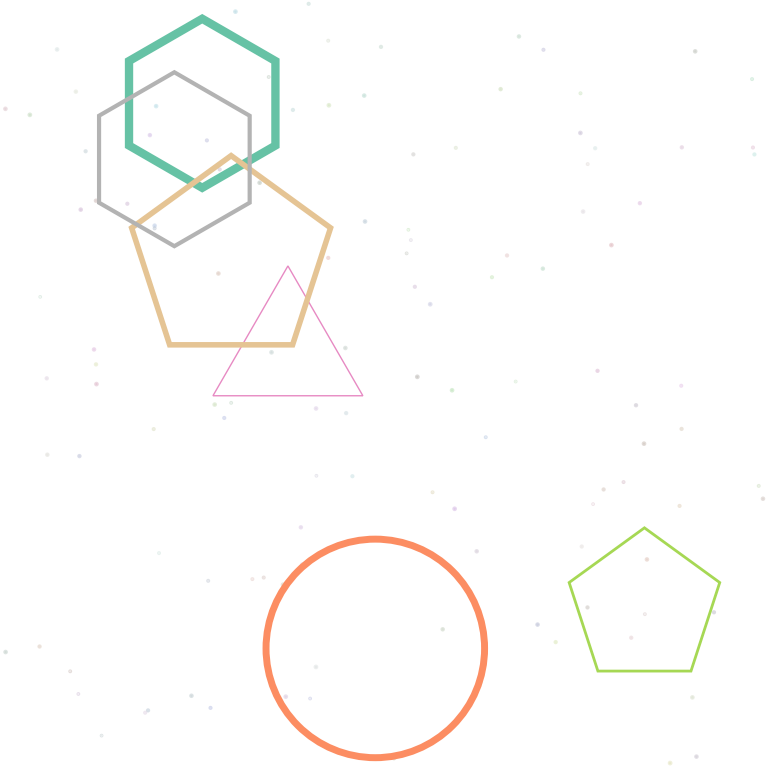[{"shape": "hexagon", "thickness": 3, "radius": 0.55, "center": [0.263, 0.866]}, {"shape": "circle", "thickness": 2.5, "radius": 0.71, "center": [0.487, 0.158]}, {"shape": "triangle", "thickness": 0.5, "radius": 0.56, "center": [0.374, 0.542]}, {"shape": "pentagon", "thickness": 1, "radius": 0.51, "center": [0.837, 0.212]}, {"shape": "pentagon", "thickness": 2, "radius": 0.68, "center": [0.3, 0.662]}, {"shape": "hexagon", "thickness": 1.5, "radius": 0.56, "center": [0.226, 0.793]}]